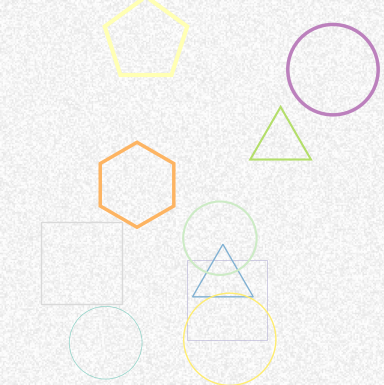[{"shape": "circle", "thickness": 0.5, "radius": 0.47, "center": [0.274, 0.11]}, {"shape": "pentagon", "thickness": 3, "radius": 0.56, "center": [0.379, 0.896]}, {"shape": "square", "thickness": 0.5, "radius": 0.52, "center": [0.59, 0.22]}, {"shape": "triangle", "thickness": 1, "radius": 0.46, "center": [0.579, 0.275]}, {"shape": "hexagon", "thickness": 2.5, "radius": 0.55, "center": [0.356, 0.52]}, {"shape": "triangle", "thickness": 1.5, "radius": 0.46, "center": [0.729, 0.631]}, {"shape": "square", "thickness": 1, "radius": 0.53, "center": [0.213, 0.317]}, {"shape": "circle", "thickness": 2.5, "radius": 0.59, "center": [0.865, 0.819]}, {"shape": "circle", "thickness": 1.5, "radius": 0.48, "center": [0.571, 0.381]}, {"shape": "circle", "thickness": 1, "radius": 0.6, "center": [0.597, 0.119]}]